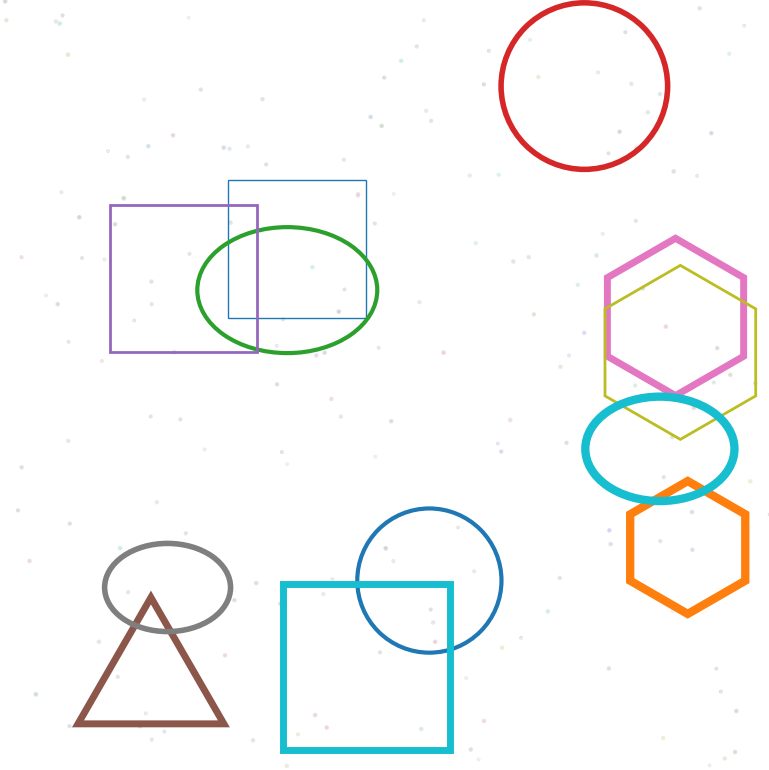[{"shape": "square", "thickness": 0.5, "radius": 0.45, "center": [0.385, 0.677]}, {"shape": "circle", "thickness": 1.5, "radius": 0.47, "center": [0.558, 0.246]}, {"shape": "hexagon", "thickness": 3, "radius": 0.43, "center": [0.893, 0.289]}, {"shape": "oval", "thickness": 1.5, "radius": 0.58, "center": [0.373, 0.623]}, {"shape": "circle", "thickness": 2, "radius": 0.54, "center": [0.759, 0.888]}, {"shape": "square", "thickness": 1, "radius": 0.48, "center": [0.238, 0.638]}, {"shape": "triangle", "thickness": 2.5, "radius": 0.55, "center": [0.196, 0.115]}, {"shape": "hexagon", "thickness": 2.5, "radius": 0.51, "center": [0.877, 0.588]}, {"shape": "oval", "thickness": 2, "radius": 0.41, "center": [0.218, 0.237]}, {"shape": "hexagon", "thickness": 1, "radius": 0.57, "center": [0.884, 0.542]}, {"shape": "oval", "thickness": 3, "radius": 0.48, "center": [0.857, 0.417]}, {"shape": "square", "thickness": 2.5, "radius": 0.54, "center": [0.476, 0.134]}]